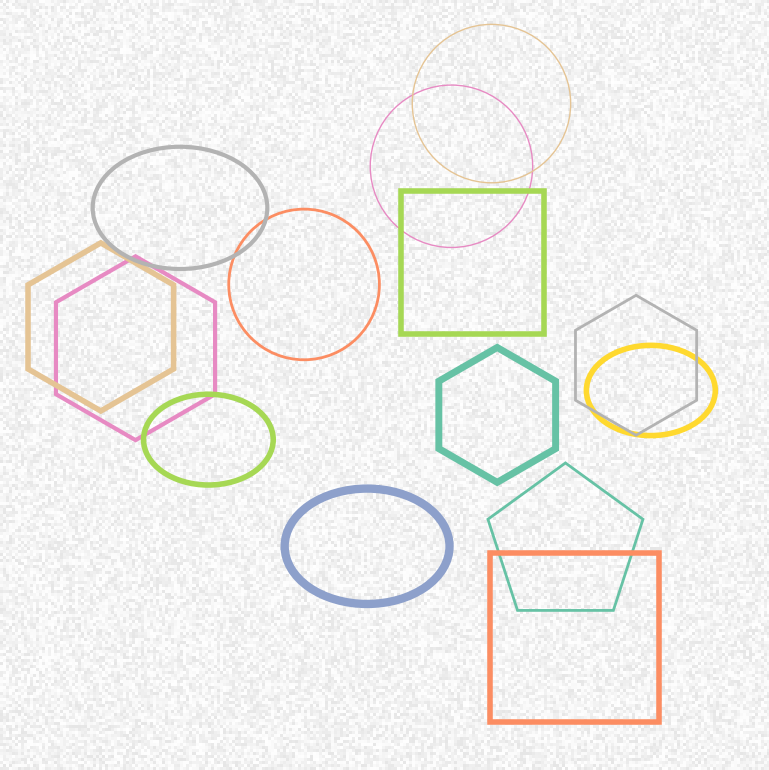[{"shape": "hexagon", "thickness": 2.5, "radius": 0.44, "center": [0.646, 0.461]}, {"shape": "pentagon", "thickness": 1, "radius": 0.53, "center": [0.734, 0.293]}, {"shape": "circle", "thickness": 1, "radius": 0.49, "center": [0.395, 0.631]}, {"shape": "square", "thickness": 2, "radius": 0.55, "center": [0.747, 0.172]}, {"shape": "oval", "thickness": 3, "radius": 0.54, "center": [0.477, 0.291]}, {"shape": "hexagon", "thickness": 1.5, "radius": 0.6, "center": [0.176, 0.548]}, {"shape": "circle", "thickness": 0.5, "radius": 0.53, "center": [0.586, 0.784]}, {"shape": "square", "thickness": 2, "radius": 0.46, "center": [0.613, 0.659]}, {"shape": "oval", "thickness": 2, "radius": 0.42, "center": [0.271, 0.429]}, {"shape": "oval", "thickness": 2, "radius": 0.42, "center": [0.845, 0.493]}, {"shape": "circle", "thickness": 0.5, "radius": 0.51, "center": [0.638, 0.865]}, {"shape": "hexagon", "thickness": 2, "radius": 0.55, "center": [0.131, 0.575]}, {"shape": "oval", "thickness": 1.5, "radius": 0.57, "center": [0.234, 0.73]}, {"shape": "hexagon", "thickness": 1, "radius": 0.45, "center": [0.826, 0.526]}]